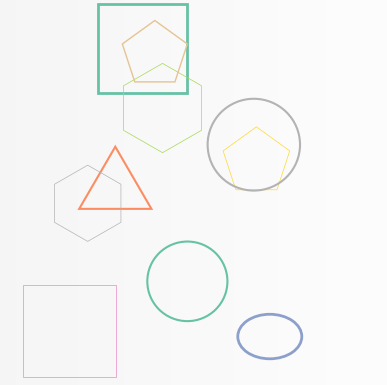[{"shape": "circle", "thickness": 1.5, "radius": 0.52, "center": [0.484, 0.269]}, {"shape": "square", "thickness": 2, "radius": 0.58, "center": [0.368, 0.873]}, {"shape": "triangle", "thickness": 1.5, "radius": 0.54, "center": [0.298, 0.511]}, {"shape": "oval", "thickness": 2, "radius": 0.41, "center": [0.696, 0.126]}, {"shape": "square", "thickness": 0.5, "radius": 0.6, "center": [0.179, 0.14]}, {"shape": "hexagon", "thickness": 0.5, "radius": 0.58, "center": [0.419, 0.719]}, {"shape": "pentagon", "thickness": 0.5, "radius": 0.45, "center": [0.662, 0.58]}, {"shape": "pentagon", "thickness": 1, "radius": 0.44, "center": [0.4, 0.859]}, {"shape": "hexagon", "thickness": 0.5, "radius": 0.49, "center": [0.226, 0.472]}, {"shape": "circle", "thickness": 1.5, "radius": 0.6, "center": [0.655, 0.624]}]